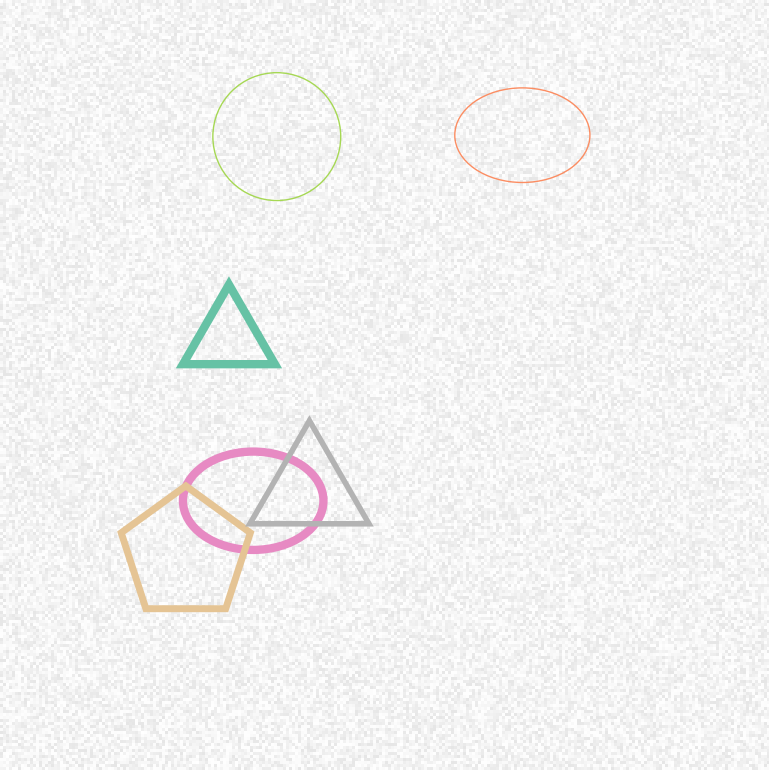[{"shape": "triangle", "thickness": 3, "radius": 0.34, "center": [0.297, 0.561]}, {"shape": "oval", "thickness": 0.5, "radius": 0.44, "center": [0.678, 0.824]}, {"shape": "oval", "thickness": 3, "radius": 0.46, "center": [0.329, 0.35]}, {"shape": "circle", "thickness": 0.5, "radius": 0.42, "center": [0.359, 0.823]}, {"shape": "pentagon", "thickness": 2.5, "radius": 0.44, "center": [0.241, 0.281]}, {"shape": "triangle", "thickness": 2, "radius": 0.45, "center": [0.402, 0.364]}]